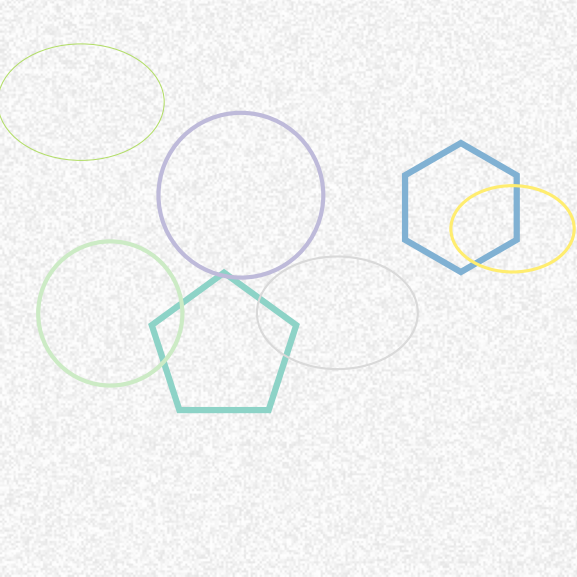[{"shape": "pentagon", "thickness": 3, "radius": 0.66, "center": [0.388, 0.395]}, {"shape": "circle", "thickness": 2, "radius": 0.71, "center": [0.417, 0.661]}, {"shape": "hexagon", "thickness": 3, "radius": 0.56, "center": [0.798, 0.64]}, {"shape": "oval", "thickness": 0.5, "radius": 0.72, "center": [0.14, 0.822]}, {"shape": "oval", "thickness": 1, "radius": 0.7, "center": [0.584, 0.457]}, {"shape": "circle", "thickness": 2, "radius": 0.62, "center": [0.191, 0.456]}, {"shape": "oval", "thickness": 1.5, "radius": 0.53, "center": [0.888, 0.603]}]